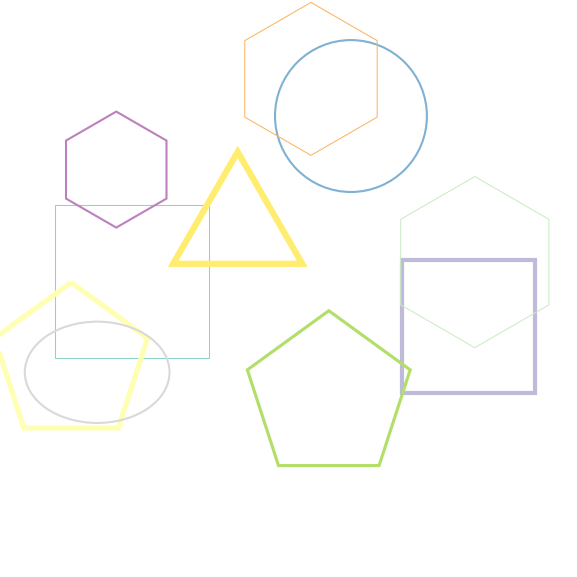[{"shape": "square", "thickness": 0.5, "radius": 0.66, "center": [0.228, 0.512]}, {"shape": "pentagon", "thickness": 2.5, "radius": 0.7, "center": [0.123, 0.371]}, {"shape": "square", "thickness": 2, "radius": 0.58, "center": [0.811, 0.434]}, {"shape": "circle", "thickness": 1, "radius": 0.66, "center": [0.608, 0.798]}, {"shape": "hexagon", "thickness": 0.5, "radius": 0.66, "center": [0.538, 0.863]}, {"shape": "pentagon", "thickness": 1.5, "radius": 0.74, "center": [0.569, 0.313]}, {"shape": "oval", "thickness": 1, "radius": 0.63, "center": [0.168, 0.354]}, {"shape": "hexagon", "thickness": 1, "radius": 0.5, "center": [0.201, 0.705]}, {"shape": "hexagon", "thickness": 0.5, "radius": 0.74, "center": [0.822, 0.545]}, {"shape": "triangle", "thickness": 3, "radius": 0.65, "center": [0.412, 0.607]}]